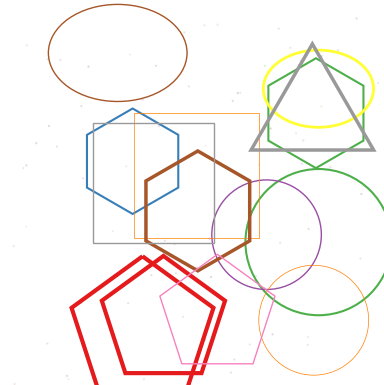[{"shape": "pentagon", "thickness": 3, "radius": 0.97, "center": [0.37, 0.141]}, {"shape": "pentagon", "thickness": 3, "radius": 0.84, "center": [0.424, 0.167]}, {"shape": "hexagon", "thickness": 1.5, "radius": 0.68, "center": [0.344, 0.581]}, {"shape": "hexagon", "thickness": 1.5, "radius": 0.71, "center": [0.821, 0.706]}, {"shape": "circle", "thickness": 1.5, "radius": 0.95, "center": [0.827, 0.371]}, {"shape": "circle", "thickness": 1, "radius": 0.71, "center": [0.692, 0.39]}, {"shape": "circle", "thickness": 0.5, "radius": 0.71, "center": [0.815, 0.168]}, {"shape": "square", "thickness": 0.5, "radius": 0.81, "center": [0.509, 0.544]}, {"shape": "oval", "thickness": 2, "radius": 0.72, "center": [0.827, 0.77]}, {"shape": "oval", "thickness": 1, "radius": 0.9, "center": [0.306, 0.862]}, {"shape": "hexagon", "thickness": 2.5, "radius": 0.78, "center": [0.514, 0.452]}, {"shape": "pentagon", "thickness": 1, "radius": 0.79, "center": [0.565, 0.182]}, {"shape": "square", "thickness": 1, "radius": 0.78, "center": [0.398, 0.525]}, {"shape": "triangle", "thickness": 2.5, "radius": 0.92, "center": [0.811, 0.702]}]